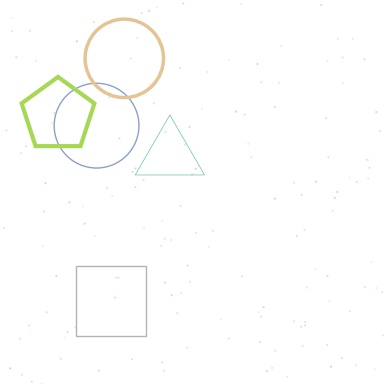[{"shape": "triangle", "thickness": 0.5, "radius": 0.52, "center": [0.441, 0.598]}, {"shape": "circle", "thickness": 1, "radius": 0.55, "center": [0.251, 0.674]}, {"shape": "pentagon", "thickness": 3, "radius": 0.5, "center": [0.151, 0.701]}, {"shape": "circle", "thickness": 2.5, "radius": 0.51, "center": [0.323, 0.848]}, {"shape": "square", "thickness": 1, "radius": 0.46, "center": [0.288, 0.218]}]